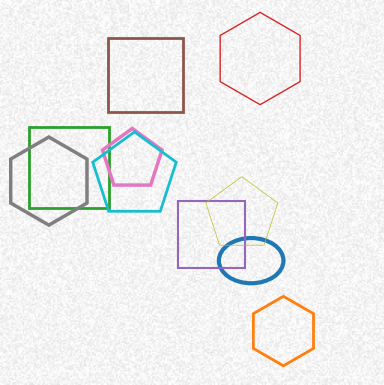[{"shape": "oval", "thickness": 3, "radius": 0.42, "center": [0.652, 0.323]}, {"shape": "hexagon", "thickness": 2, "radius": 0.45, "center": [0.736, 0.14]}, {"shape": "square", "thickness": 2, "radius": 0.52, "center": [0.18, 0.565]}, {"shape": "hexagon", "thickness": 1, "radius": 0.6, "center": [0.676, 0.848]}, {"shape": "square", "thickness": 1.5, "radius": 0.43, "center": [0.549, 0.391]}, {"shape": "square", "thickness": 2, "radius": 0.48, "center": [0.378, 0.805]}, {"shape": "pentagon", "thickness": 2.5, "radius": 0.41, "center": [0.344, 0.585]}, {"shape": "hexagon", "thickness": 2.5, "radius": 0.57, "center": [0.127, 0.53]}, {"shape": "pentagon", "thickness": 0.5, "radius": 0.49, "center": [0.628, 0.443]}, {"shape": "pentagon", "thickness": 2, "radius": 0.57, "center": [0.349, 0.543]}]